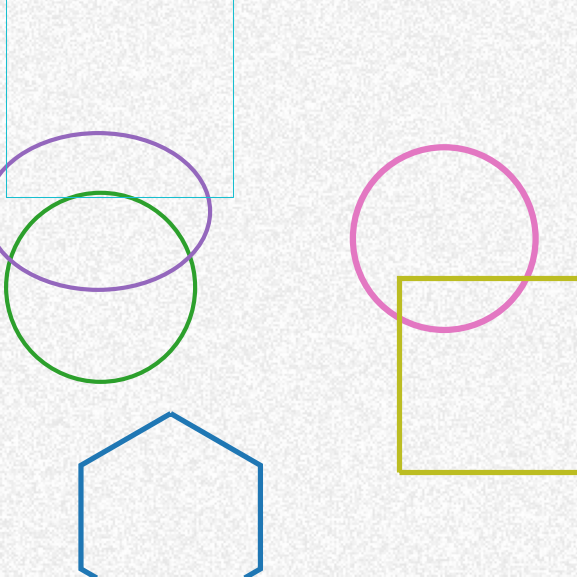[{"shape": "hexagon", "thickness": 2.5, "radius": 0.9, "center": [0.296, 0.104]}, {"shape": "circle", "thickness": 2, "radius": 0.82, "center": [0.174, 0.502]}, {"shape": "oval", "thickness": 2, "radius": 0.97, "center": [0.17, 0.633]}, {"shape": "circle", "thickness": 3, "radius": 0.79, "center": [0.769, 0.586]}, {"shape": "square", "thickness": 2.5, "radius": 0.84, "center": [0.86, 0.35]}, {"shape": "square", "thickness": 0.5, "radius": 0.98, "center": [0.207, 0.855]}]